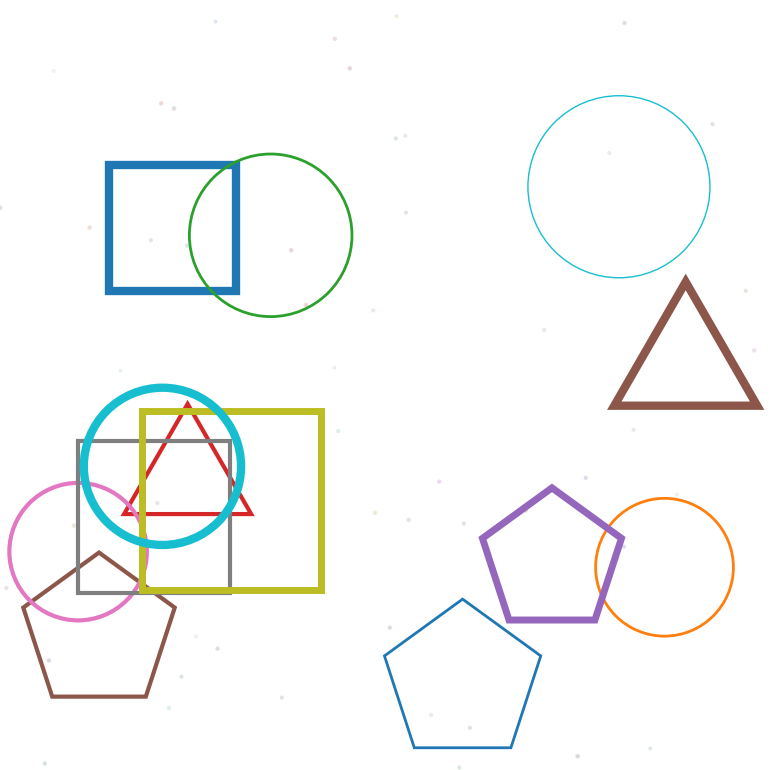[{"shape": "pentagon", "thickness": 1, "radius": 0.53, "center": [0.601, 0.115]}, {"shape": "square", "thickness": 3, "radius": 0.41, "center": [0.224, 0.704]}, {"shape": "circle", "thickness": 1, "radius": 0.45, "center": [0.863, 0.263]}, {"shape": "circle", "thickness": 1, "radius": 0.53, "center": [0.352, 0.694]}, {"shape": "triangle", "thickness": 1.5, "radius": 0.48, "center": [0.244, 0.38]}, {"shape": "pentagon", "thickness": 2.5, "radius": 0.47, "center": [0.717, 0.272]}, {"shape": "pentagon", "thickness": 1.5, "radius": 0.52, "center": [0.129, 0.179]}, {"shape": "triangle", "thickness": 3, "radius": 0.54, "center": [0.891, 0.527]}, {"shape": "circle", "thickness": 1.5, "radius": 0.45, "center": [0.101, 0.284]}, {"shape": "square", "thickness": 1.5, "radius": 0.49, "center": [0.2, 0.328]}, {"shape": "square", "thickness": 2.5, "radius": 0.58, "center": [0.301, 0.35]}, {"shape": "circle", "thickness": 0.5, "radius": 0.59, "center": [0.804, 0.757]}, {"shape": "circle", "thickness": 3, "radius": 0.51, "center": [0.211, 0.394]}]